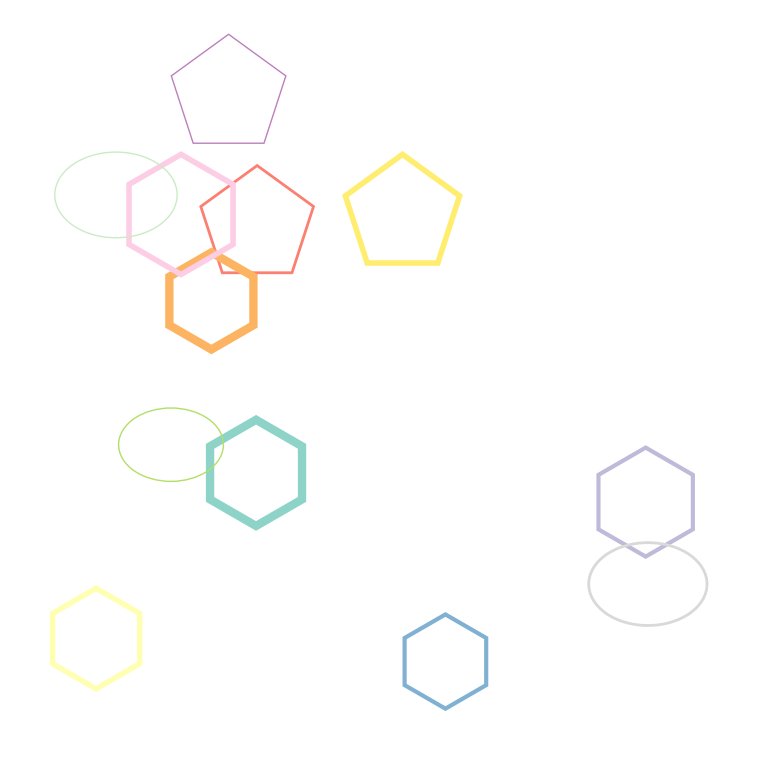[{"shape": "hexagon", "thickness": 3, "radius": 0.34, "center": [0.333, 0.386]}, {"shape": "hexagon", "thickness": 2, "radius": 0.33, "center": [0.125, 0.171]}, {"shape": "hexagon", "thickness": 1.5, "radius": 0.35, "center": [0.839, 0.348]}, {"shape": "pentagon", "thickness": 1, "radius": 0.38, "center": [0.334, 0.708]}, {"shape": "hexagon", "thickness": 1.5, "radius": 0.31, "center": [0.578, 0.141]}, {"shape": "hexagon", "thickness": 3, "radius": 0.32, "center": [0.275, 0.609]}, {"shape": "oval", "thickness": 0.5, "radius": 0.34, "center": [0.222, 0.422]}, {"shape": "hexagon", "thickness": 2, "radius": 0.39, "center": [0.235, 0.722]}, {"shape": "oval", "thickness": 1, "radius": 0.38, "center": [0.841, 0.241]}, {"shape": "pentagon", "thickness": 0.5, "radius": 0.39, "center": [0.297, 0.877]}, {"shape": "oval", "thickness": 0.5, "radius": 0.4, "center": [0.151, 0.747]}, {"shape": "pentagon", "thickness": 2, "radius": 0.39, "center": [0.523, 0.722]}]